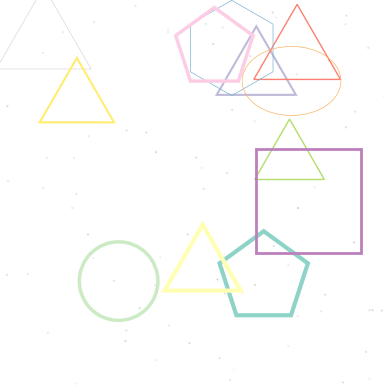[{"shape": "pentagon", "thickness": 3, "radius": 0.6, "center": [0.685, 0.279]}, {"shape": "triangle", "thickness": 3, "radius": 0.57, "center": [0.526, 0.302]}, {"shape": "triangle", "thickness": 1.5, "radius": 0.59, "center": [0.666, 0.813]}, {"shape": "triangle", "thickness": 1, "radius": 0.65, "center": [0.772, 0.859]}, {"shape": "hexagon", "thickness": 0.5, "radius": 0.62, "center": [0.602, 0.875]}, {"shape": "oval", "thickness": 0.5, "radius": 0.64, "center": [0.757, 0.79]}, {"shape": "triangle", "thickness": 1, "radius": 0.52, "center": [0.752, 0.586]}, {"shape": "pentagon", "thickness": 2.5, "radius": 0.53, "center": [0.557, 0.875]}, {"shape": "triangle", "thickness": 0.5, "radius": 0.71, "center": [0.114, 0.892]}, {"shape": "square", "thickness": 2, "radius": 0.68, "center": [0.801, 0.478]}, {"shape": "circle", "thickness": 2.5, "radius": 0.51, "center": [0.308, 0.27]}, {"shape": "triangle", "thickness": 1.5, "radius": 0.56, "center": [0.2, 0.738]}]